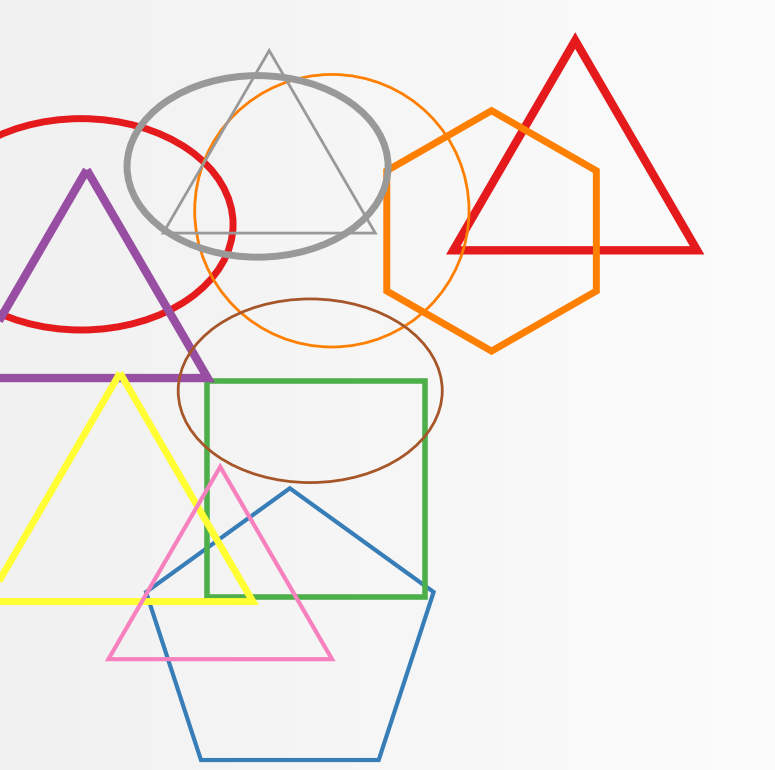[{"shape": "oval", "thickness": 2.5, "radius": 0.98, "center": [0.105, 0.709]}, {"shape": "triangle", "thickness": 3, "radius": 0.91, "center": [0.742, 0.766]}, {"shape": "pentagon", "thickness": 1.5, "radius": 0.98, "center": [0.374, 0.171]}, {"shape": "square", "thickness": 2, "radius": 0.7, "center": [0.407, 0.365]}, {"shape": "triangle", "thickness": 3, "radius": 0.9, "center": [0.112, 0.599]}, {"shape": "circle", "thickness": 1, "radius": 0.88, "center": [0.428, 0.726]}, {"shape": "hexagon", "thickness": 2.5, "radius": 0.78, "center": [0.634, 0.7]}, {"shape": "triangle", "thickness": 2.5, "radius": 0.99, "center": [0.155, 0.318]}, {"shape": "oval", "thickness": 1, "radius": 0.85, "center": [0.4, 0.493]}, {"shape": "triangle", "thickness": 1.5, "radius": 0.83, "center": [0.284, 0.227]}, {"shape": "oval", "thickness": 2.5, "radius": 0.84, "center": [0.332, 0.784]}, {"shape": "triangle", "thickness": 1, "radius": 0.79, "center": [0.347, 0.776]}]